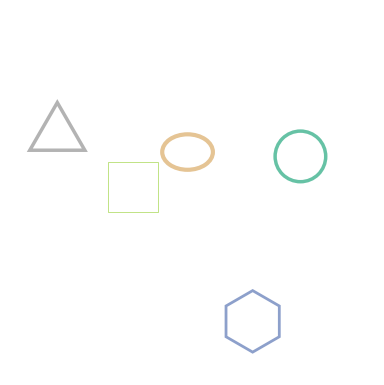[{"shape": "circle", "thickness": 2.5, "radius": 0.33, "center": [0.78, 0.594]}, {"shape": "hexagon", "thickness": 2, "radius": 0.4, "center": [0.656, 0.165]}, {"shape": "square", "thickness": 0.5, "radius": 0.32, "center": [0.345, 0.515]}, {"shape": "oval", "thickness": 3, "radius": 0.33, "center": [0.487, 0.605]}, {"shape": "triangle", "thickness": 2.5, "radius": 0.41, "center": [0.149, 0.651]}]